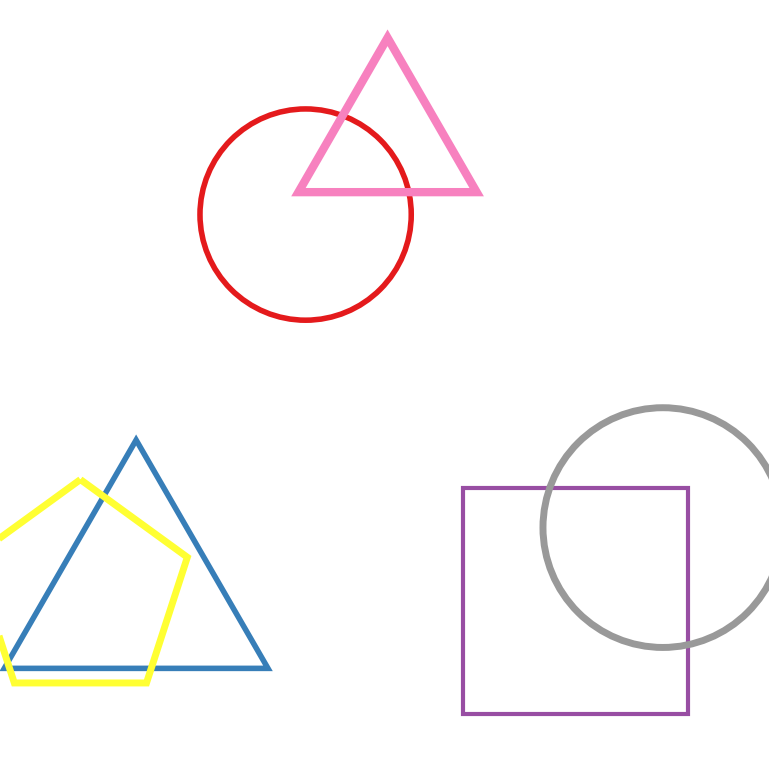[{"shape": "circle", "thickness": 2, "radius": 0.69, "center": [0.397, 0.721]}, {"shape": "triangle", "thickness": 2, "radius": 0.99, "center": [0.177, 0.231]}, {"shape": "square", "thickness": 1.5, "radius": 0.73, "center": [0.747, 0.219]}, {"shape": "pentagon", "thickness": 2.5, "radius": 0.73, "center": [0.104, 0.231]}, {"shape": "triangle", "thickness": 3, "radius": 0.67, "center": [0.503, 0.817]}, {"shape": "circle", "thickness": 2.5, "radius": 0.78, "center": [0.861, 0.315]}]